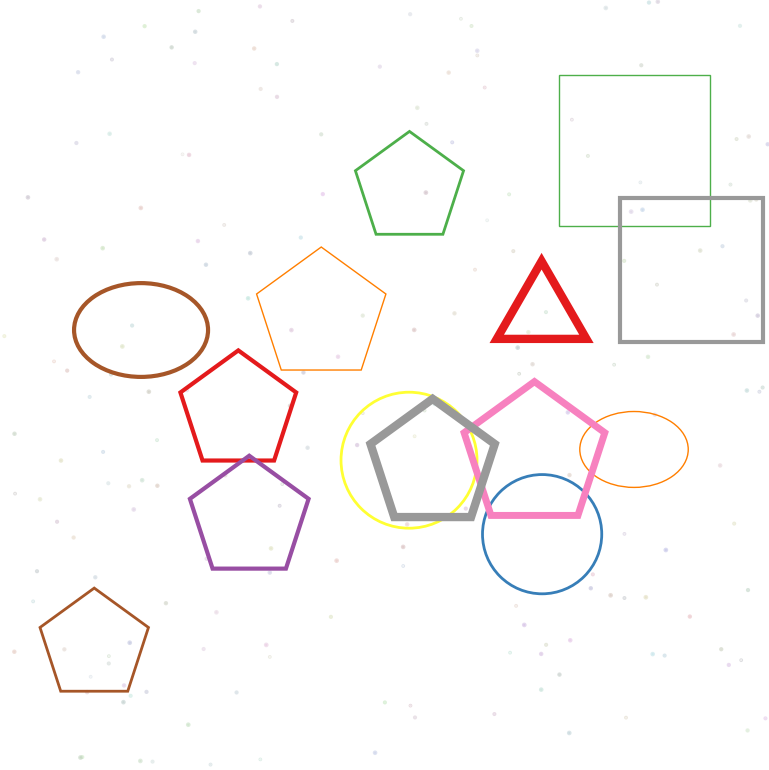[{"shape": "pentagon", "thickness": 1.5, "radius": 0.4, "center": [0.309, 0.466]}, {"shape": "triangle", "thickness": 3, "radius": 0.34, "center": [0.703, 0.594]}, {"shape": "circle", "thickness": 1, "radius": 0.39, "center": [0.704, 0.306]}, {"shape": "pentagon", "thickness": 1, "radius": 0.37, "center": [0.532, 0.755]}, {"shape": "square", "thickness": 0.5, "radius": 0.49, "center": [0.824, 0.804]}, {"shape": "pentagon", "thickness": 1.5, "radius": 0.41, "center": [0.324, 0.327]}, {"shape": "pentagon", "thickness": 0.5, "radius": 0.44, "center": [0.417, 0.591]}, {"shape": "oval", "thickness": 0.5, "radius": 0.35, "center": [0.823, 0.416]}, {"shape": "circle", "thickness": 1, "radius": 0.44, "center": [0.531, 0.402]}, {"shape": "oval", "thickness": 1.5, "radius": 0.44, "center": [0.183, 0.571]}, {"shape": "pentagon", "thickness": 1, "radius": 0.37, "center": [0.122, 0.162]}, {"shape": "pentagon", "thickness": 2.5, "radius": 0.48, "center": [0.694, 0.408]}, {"shape": "square", "thickness": 1.5, "radius": 0.47, "center": [0.898, 0.649]}, {"shape": "pentagon", "thickness": 3, "radius": 0.42, "center": [0.562, 0.397]}]